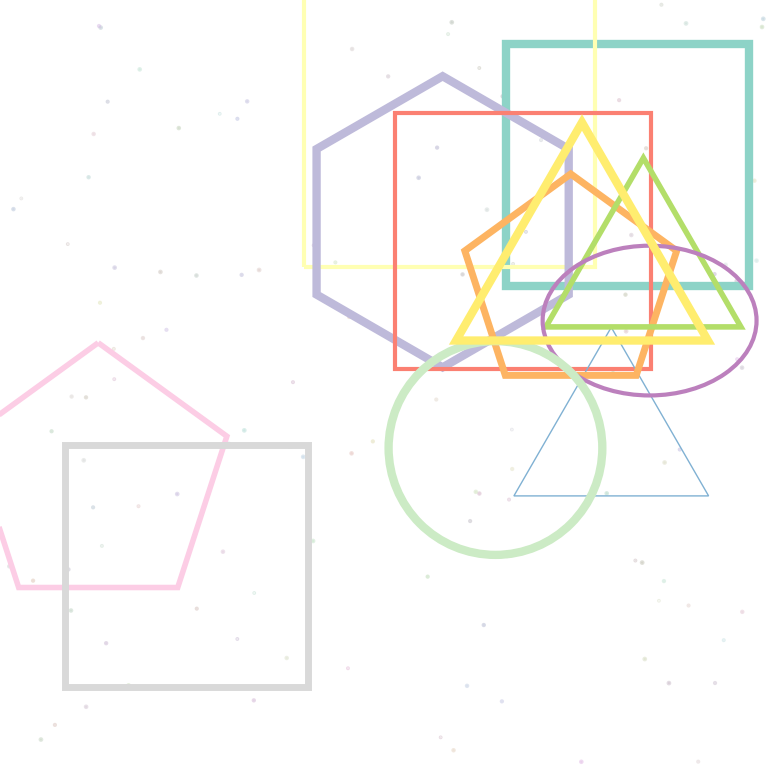[{"shape": "square", "thickness": 3, "radius": 0.79, "center": [0.815, 0.786]}, {"shape": "square", "thickness": 1.5, "radius": 0.94, "center": [0.584, 0.842]}, {"shape": "hexagon", "thickness": 3, "radius": 0.95, "center": [0.575, 0.712]}, {"shape": "square", "thickness": 1.5, "radius": 0.83, "center": [0.679, 0.687]}, {"shape": "triangle", "thickness": 0.5, "radius": 0.73, "center": [0.794, 0.429]}, {"shape": "pentagon", "thickness": 2.5, "radius": 0.72, "center": [0.741, 0.63]}, {"shape": "triangle", "thickness": 2, "radius": 0.73, "center": [0.836, 0.649]}, {"shape": "pentagon", "thickness": 2, "radius": 0.88, "center": [0.128, 0.379]}, {"shape": "square", "thickness": 2.5, "radius": 0.79, "center": [0.242, 0.265]}, {"shape": "oval", "thickness": 1.5, "radius": 0.69, "center": [0.844, 0.584]}, {"shape": "circle", "thickness": 3, "radius": 0.69, "center": [0.643, 0.418]}, {"shape": "triangle", "thickness": 3, "radius": 0.94, "center": [0.756, 0.652]}]